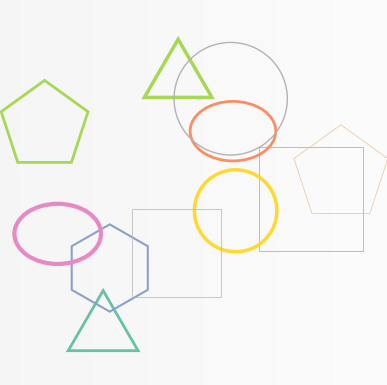[{"shape": "triangle", "thickness": 2, "radius": 0.52, "center": [0.266, 0.141]}, {"shape": "square", "thickness": 0.5, "radius": 0.68, "center": [0.802, 0.484]}, {"shape": "oval", "thickness": 2, "radius": 0.55, "center": [0.601, 0.659]}, {"shape": "hexagon", "thickness": 1.5, "radius": 0.57, "center": [0.283, 0.304]}, {"shape": "oval", "thickness": 3, "radius": 0.56, "center": [0.149, 0.393]}, {"shape": "triangle", "thickness": 2.5, "radius": 0.5, "center": [0.46, 0.797]}, {"shape": "pentagon", "thickness": 2, "radius": 0.59, "center": [0.115, 0.673]}, {"shape": "circle", "thickness": 2.5, "radius": 0.53, "center": [0.608, 0.453]}, {"shape": "pentagon", "thickness": 0.5, "radius": 0.64, "center": [0.88, 0.549]}, {"shape": "square", "thickness": 0.5, "radius": 0.58, "center": [0.456, 0.343]}, {"shape": "circle", "thickness": 1, "radius": 0.73, "center": [0.595, 0.744]}]